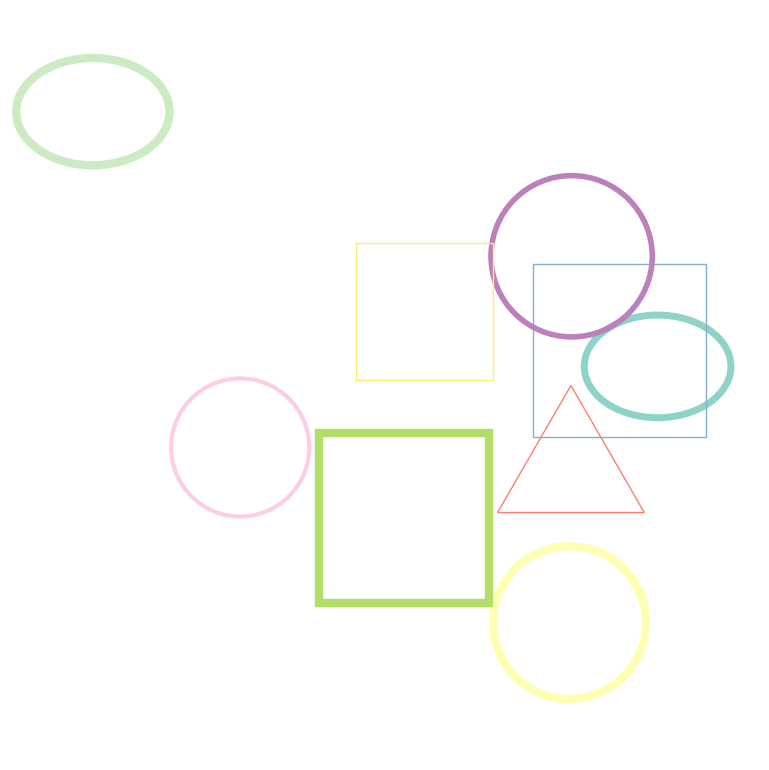[{"shape": "oval", "thickness": 2.5, "radius": 0.48, "center": [0.854, 0.524]}, {"shape": "circle", "thickness": 3, "radius": 0.5, "center": [0.74, 0.191]}, {"shape": "triangle", "thickness": 0.5, "radius": 0.55, "center": [0.741, 0.389]}, {"shape": "square", "thickness": 0.5, "radius": 0.56, "center": [0.805, 0.545]}, {"shape": "square", "thickness": 3, "radius": 0.55, "center": [0.525, 0.328]}, {"shape": "circle", "thickness": 1.5, "radius": 0.45, "center": [0.312, 0.419]}, {"shape": "circle", "thickness": 2, "radius": 0.52, "center": [0.742, 0.667]}, {"shape": "oval", "thickness": 3, "radius": 0.5, "center": [0.121, 0.855]}, {"shape": "square", "thickness": 0.5, "radius": 0.45, "center": [0.551, 0.595]}]